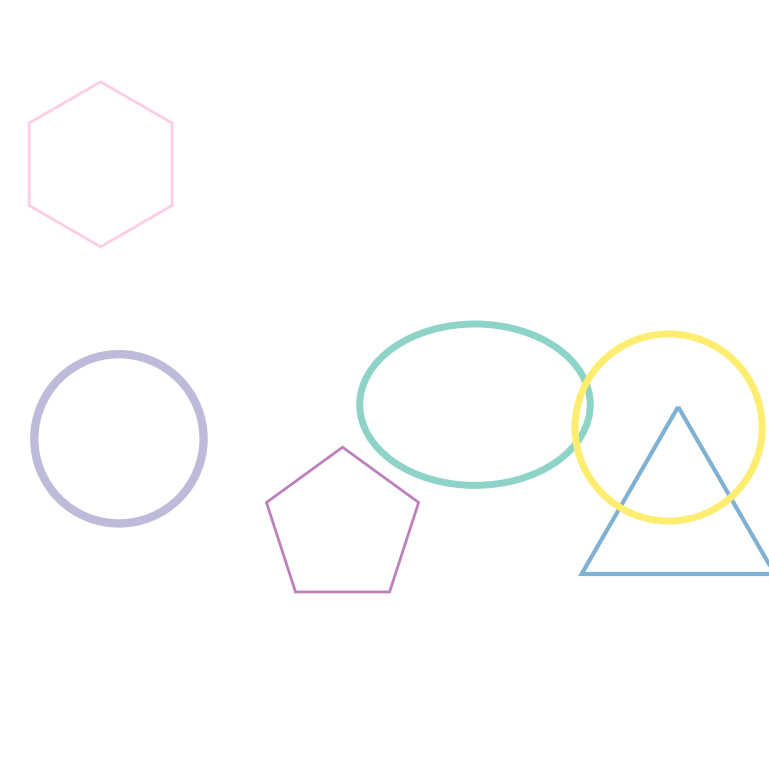[{"shape": "oval", "thickness": 2.5, "radius": 0.75, "center": [0.617, 0.474]}, {"shape": "circle", "thickness": 3, "radius": 0.55, "center": [0.154, 0.43]}, {"shape": "triangle", "thickness": 1.5, "radius": 0.72, "center": [0.881, 0.327]}, {"shape": "hexagon", "thickness": 1, "radius": 0.54, "center": [0.131, 0.787]}, {"shape": "pentagon", "thickness": 1, "radius": 0.52, "center": [0.445, 0.315]}, {"shape": "circle", "thickness": 2.5, "radius": 0.61, "center": [0.868, 0.445]}]